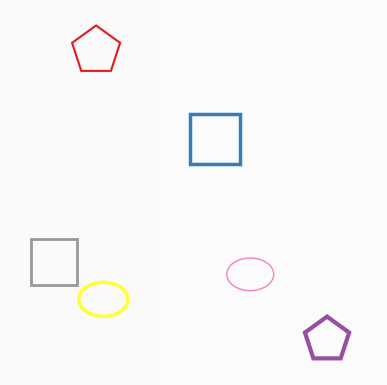[{"shape": "pentagon", "thickness": 1.5, "radius": 0.33, "center": [0.248, 0.869]}, {"shape": "square", "thickness": 2.5, "radius": 0.32, "center": [0.555, 0.639]}, {"shape": "pentagon", "thickness": 3, "radius": 0.3, "center": [0.844, 0.118]}, {"shape": "oval", "thickness": 2.5, "radius": 0.32, "center": [0.267, 0.222]}, {"shape": "oval", "thickness": 1, "radius": 0.3, "center": [0.646, 0.287]}, {"shape": "square", "thickness": 2, "radius": 0.3, "center": [0.139, 0.32]}]